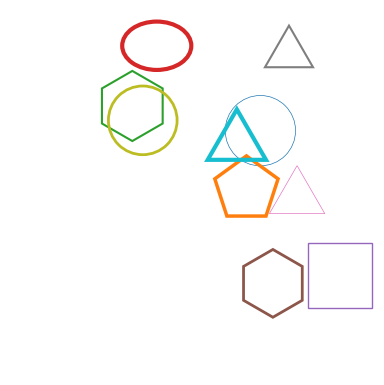[{"shape": "circle", "thickness": 0.5, "radius": 0.46, "center": [0.676, 0.661]}, {"shape": "pentagon", "thickness": 2.5, "radius": 0.43, "center": [0.64, 0.509]}, {"shape": "hexagon", "thickness": 1.5, "radius": 0.46, "center": [0.344, 0.725]}, {"shape": "oval", "thickness": 3, "radius": 0.45, "center": [0.407, 0.881]}, {"shape": "square", "thickness": 1, "radius": 0.42, "center": [0.883, 0.285]}, {"shape": "hexagon", "thickness": 2, "radius": 0.44, "center": [0.709, 0.264]}, {"shape": "triangle", "thickness": 0.5, "radius": 0.42, "center": [0.772, 0.487]}, {"shape": "triangle", "thickness": 1.5, "radius": 0.36, "center": [0.751, 0.861]}, {"shape": "circle", "thickness": 2, "radius": 0.45, "center": [0.371, 0.687]}, {"shape": "triangle", "thickness": 3, "radius": 0.44, "center": [0.615, 0.629]}]